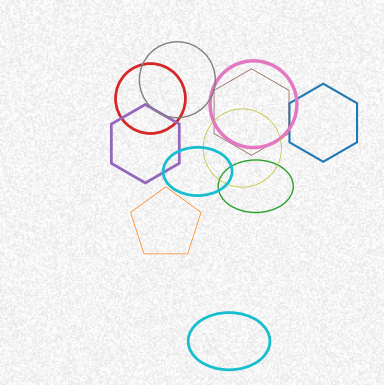[{"shape": "hexagon", "thickness": 1.5, "radius": 0.51, "center": [0.84, 0.681]}, {"shape": "pentagon", "thickness": 0.5, "radius": 0.48, "center": [0.431, 0.419]}, {"shape": "oval", "thickness": 1, "radius": 0.49, "center": [0.664, 0.516]}, {"shape": "circle", "thickness": 2, "radius": 0.45, "center": [0.391, 0.744]}, {"shape": "hexagon", "thickness": 2, "radius": 0.51, "center": [0.377, 0.627]}, {"shape": "hexagon", "thickness": 0.5, "radius": 0.56, "center": [0.653, 0.709]}, {"shape": "circle", "thickness": 2.5, "radius": 0.56, "center": [0.658, 0.729]}, {"shape": "circle", "thickness": 1, "radius": 0.49, "center": [0.461, 0.793]}, {"shape": "circle", "thickness": 0.5, "radius": 0.51, "center": [0.629, 0.615]}, {"shape": "oval", "thickness": 2, "radius": 0.45, "center": [0.513, 0.555]}, {"shape": "oval", "thickness": 2, "radius": 0.53, "center": [0.595, 0.114]}]